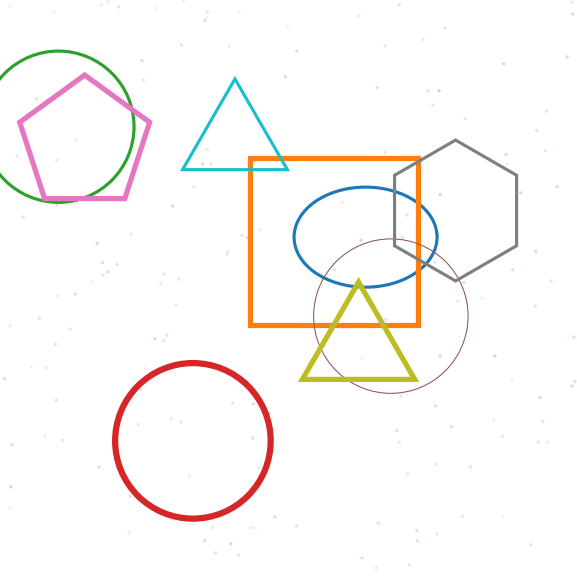[{"shape": "oval", "thickness": 1.5, "radius": 0.62, "center": [0.633, 0.588]}, {"shape": "square", "thickness": 2.5, "radius": 0.73, "center": [0.578, 0.581]}, {"shape": "circle", "thickness": 1.5, "radius": 0.66, "center": [0.101, 0.78]}, {"shape": "circle", "thickness": 3, "radius": 0.67, "center": [0.334, 0.236]}, {"shape": "circle", "thickness": 0.5, "radius": 0.67, "center": [0.677, 0.452]}, {"shape": "pentagon", "thickness": 2.5, "radius": 0.59, "center": [0.147, 0.751]}, {"shape": "hexagon", "thickness": 1.5, "radius": 0.61, "center": [0.789, 0.635]}, {"shape": "triangle", "thickness": 2.5, "radius": 0.56, "center": [0.621, 0.398]}, {"shape": "triangle", "thickness": 1.5, "radius": 0.52, "center": [0.407, 0.758]}]